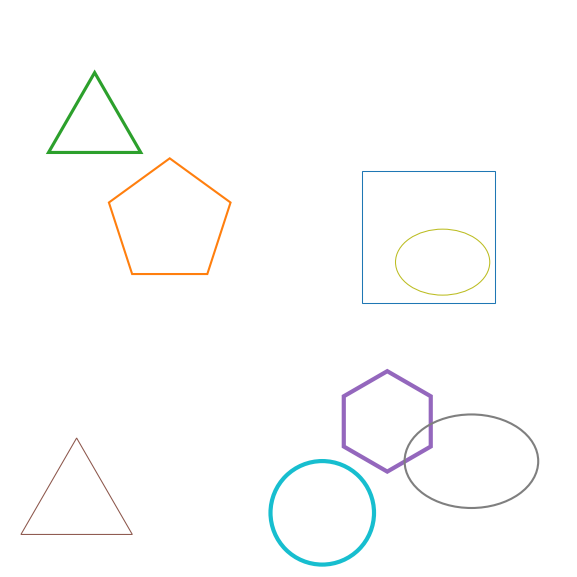[{"shape": "square", "thickness": 0.5, "radius": 0.57, "center": [0.741, 0.589]}, {"shape": "pentagon", "thickness": 1, "radius": 0.55, "center": [0.294, 0.614]}, {"shape": "triangle", "thickness": 1.5, "radius": 0.46, "center": [0.164, 0.781]}, {"shape": "hexagon", "thickness": 2, "radius": 0.43, "center": [0.671, 0.269]}, {"shape": "triangle", "thickness": 0.5, "radius": 0.56, "center": [0.133, 0.129]}, {"shape": "oval", "thickness": 1, "radius": 0.58, "center": [0.816, 0.2]}, {"shape": "oval", "thickness": 0.5, "radius": 0.41, "center": [0.766, 0.545]}, {"shape": "circle", "thickness": 2, "radius": 0.45, "center": [0.558, 0.111]}]